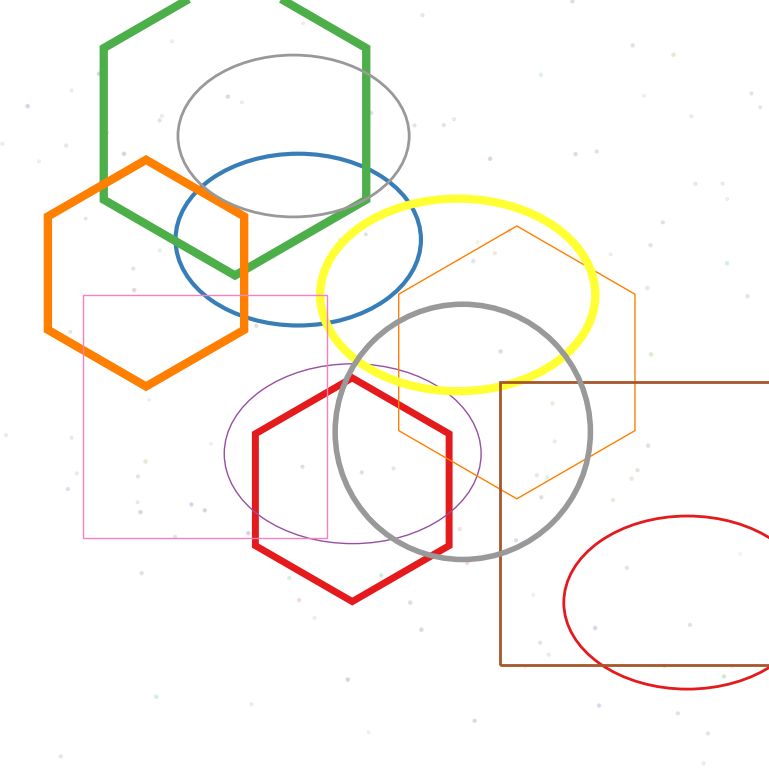[{"shape": "oval", "thickness": 1, "radius": 0.8, "center": [0.893, 0.217]}, {"shape": "hexagon", "thickness": 2.5, "radius": 0.73, "center": [0.457, 0.364]}, {"shape": "oval", "thickness": 1.5, "radius": 0.8, "center": [0.387, 0.689]}, {"shape": "hexagon", "thickness": 3, "radius": 0.98, "center": [0.305, 0.839]}, {"shape": "oval", "thickness": 0.5, "radius": 0.83, "center": [0.458, 0.411]}, {"shape": "hexagon", "thickness": 0.5, "radius": 0.89, "center": [0.671, 0.529]}, {"shape": "hexagon", "thickness": 3, "radius": 0.74, "center": [0.19, 0.645]}, {"shape": "oval", "thickness": 3, "radius": 0.89, "center": [0.594, 0.617]}, {"shape": "square", "thickness": 1, "radius": 0.92, "center": [0.833, 0.32]}, {"shape": "square", "thickness": 0.5, "radius": 0.79, "center": [0.266, 0.459]}, {"shape": "oval", "thickness": 1, "radius": 0.75, "center": [0.381, 0.823]}, {"shape": "circle", "thickness": 2, "radius": 0.83, "center": [0.601, 0.439]}]